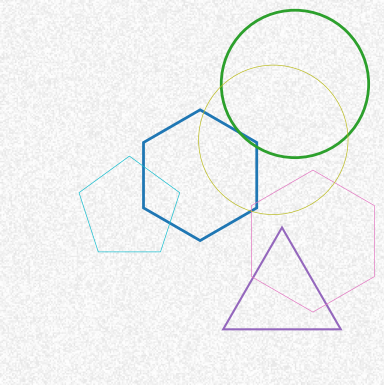[{"shape": "hexagon", "thickness": 2, "radius": 0.85, "center": [0.52, 0.545]}, {"shape": "circle", "thickness": 2, "radius": 0.96, "center": [0.766, 0.782]}, {"shape": "triangle", "thickness": 1.5, "radius": 0.88, "center": [0.732, 0.233]}, {"shape": "hexagon", "thickness": 0.5, "radius": 0.92, "center": [0.813, 0.374]}, {"shape": "circle", "thickness": 0.5, "radius": 0.97, "center": [0.71, 0.637]}, {"shape": "pentagon", "thickness": 0.5, "radius": 0.69, "center": [0.336, 0.457]}]